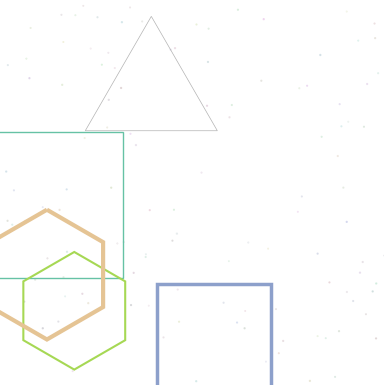[{"shape": "square", "thickness": 1, "radius": 0.95, "center": [0.13, 0.468]}, {"shape": "square", "thickness": 2.5, "radius": 0.74, "center": [0.556, 0.114]}, {"shape": "hexagon", "thickness": 1.5, "radius": 0.76, "center": [0.193, 0.193]}, {"shape": "hexagon", "thickness": 3, "radius": 0.84, "center": [0.122, 0.287]}, {"shape": "triangle", "thickness": 0.5, "radius": 0.99, "center": [0.393, 0.759]}]